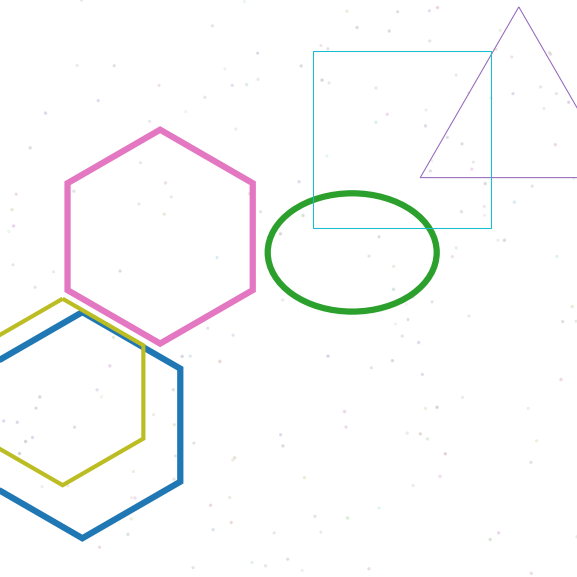[{"shape": "hexagon", "thickness": 3, "radius": 0.98, "center": [0.143, 0.263]}, {"shape": "oval", "thickness": 3, "radius": 0.73, "center": [0.61, 0.562]}, {"shape": "triangle", "thickness": 0.5, "radius": 0.99, "center": [0.898, 0.79]}, {"shape": "hexagon", "thickness": 3, "radius": 0.93, "center": [0.277, 0.589]}, {"shape": "hexagon", "thickness": 2, "radius": 0.81, "center": [0.108, 0.32]}, {"shape": "square", "thickness": 0.5, "radius": 0.77, "center": [0.696, 0.757]}]